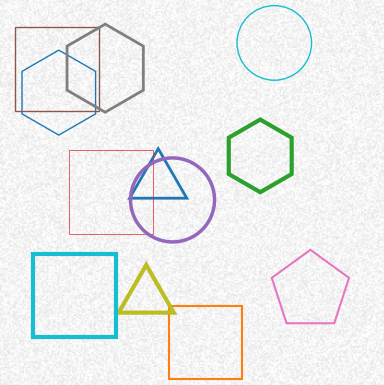[{"shape": "triangle", "thickness": 2, "radius": 0.43, "center": [0.411, 0.528]}, {"shape": "hexagon", "thickness": 1, "radius": 0.55, "center": [0.153, 0.759]}, {"shape": "square", "thickness": 1.5, "radius": 0.47, "center": [0.534, 0.111]}, {"shape": "hexagon", "thickness": 3, "radius": 0.47, "center": [0.676, 0.595]}, {"shape": "square", "thickness": 0.5, "radius": 0.54, "center": [0.289, 0.502]}, {"shape": "circle", "thickness": 2.5, "radius": 0.55, "center": [0.448, 0.481]}, {"shape": "square", "thickness": 1, "radius": 0.55, "center": [0.149, 0.822]}, {"shape": "pentagon", "thickness": 1.5, "radius": 0.53, "center": [0.806, 0.246]}, {"shape": "hexagon", "thickness": 2, "radius": 0.57, "center": [0.273, 0.823]}, {"shape": "triangle", "thickness": 3, "radius": 0.41, "center": [0.38, 0.229]}, {"shape": "circle", "thickness": 1, "radius": 0.48, "center": [0.712, 0.888]}, {"shape": "square", "thickness": 3, "radius": 0.54, "center": [0.194, 0.233]}]